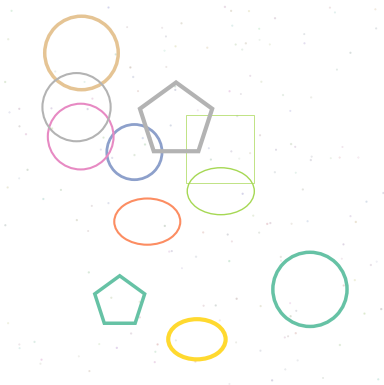[{"shape": "circle", "thickness": 2.5, "radius": 0.48, "center": [0.805, 0.248]}, {"shape": "pentagon", "thickness": 2.5, "radius": 0.34, "center": [0.311, 0.216]}, {"shape": "oval", "thickness": 1.5, "radius": 0.43, "center": [0.383, 0.424]}, {"shape": "circle", "thickness": 2, "radius": 0.36, "center": [0.349, 0.605]}, {"shape": "circle", "thickness": 1.5, "radius": 0.43, "center": [0.21, 0.645]}, {"shape": "square", "thickness": 0.5, "radius": 0.44, "center": [0.572, 0.612]}, {"shape": "oval", "thickness": 1, "radius": 0.44, "center": [0.573, 0.503]}, {"shape": "oval", "thickness": 3, "radius": 0.37, "center": [0.512, 0.119]}, {"shape": "circle", "thickness": 2.5, "radius": 0.48, "center": [0.212, 0.862]}, {"shape": "pentagon", "thickness": 3, "radius": 0.49, "center": [0.457, 0.687]}, {"shape": "circle", "thickness": 1.5, "radius": 0.44, "center": [0.199, 0.722]}]